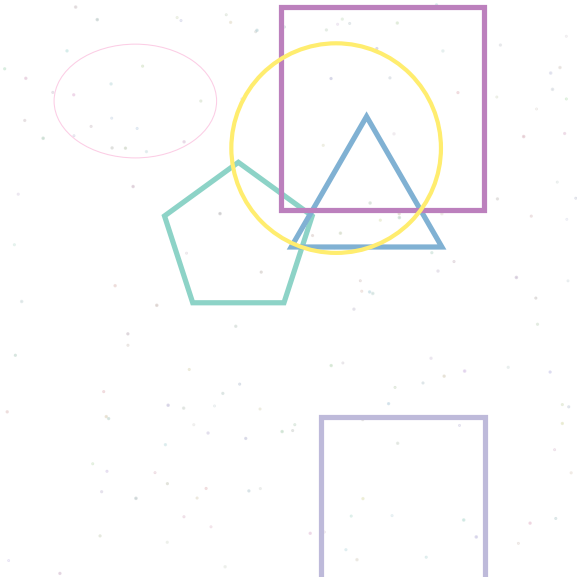[{"shape": "pentagon", "thickness": 2.5, "radius": 0.67, "center": [0.413, 0.584]}, {"shape": "square", "thickness": 2.5, "radius": 0.71, "center": [0.698, 0.135]}, {"shape": "triangle", "thickness": 2.5, "radius": 0.75, "center": [0.635, 0.647]}, {"shape": "oval", "thickness": 0.5, "radius": 0.7, "center": [0.234, 0.824]}, {"shape": "square", "thickness": 2.5, "radius": 0.88, "center": [0.662, 0.811]}, {"shape": "circle", "thickness": 2, "radius": 0.91, "center": [0.582, 0.743]}]